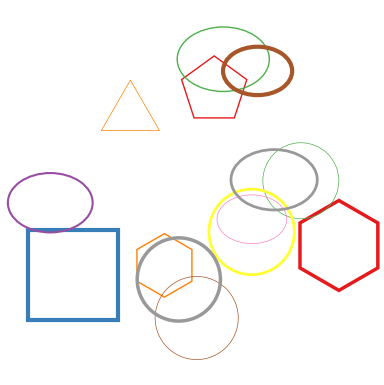[{"shape": "hexagon", "thickness": 2.5, "radius": 0.58, "center": [0.88, 0.362]}, {"shape": "pentagon", "thickness": 1, "radius": 0.45, "center": [0.556, 0.766]}, {"shape": "square", "thickness": 3, "radius": 0.58, "center": [0.19, 0.285]}, {"shape": "circle", "thickness": 0.5, "radius": 0.49, "center": [0.781, 0.531]}, {"shape": "oval", "thickness": 1, "radius": 0.6, "center": [0.58, 0.846]}, {"shape": "oval", "thickness": 1.5, "radius": 0.55, "center": [0.131, 0.473]}, {"shape": "hexagon", "thickness": 1, "radius": 0.41, "center": [0.427, 0.311]}, {"shape": "triangle", "thickness": 0.5, "radius": 0.44, "center": [0.339, 0.704]}, {"shape": "circle", "thickness": 2, "radius": 0.55, "center": [0.654, 0.398]}, {"shape": "oval", "thickness": 3, "radius": 0.45, "center": [0.669, 0.816]}, {"shape": "circle", "thickness": 0.5, "radius": 0.54, "center": [0.511, 0.174]}, {"shape": "oval", "thickness": 0.5, "radius": 0.45, "center": [0.654, 0.431]}, {"shape": "oval", "thickness": 2, "radius": 0.56, "center": [0.712, 0.533]}, {"shape": "circle", "thickness": 2.5, "radius": 0.54, "center": [0.464, 0.274]}]